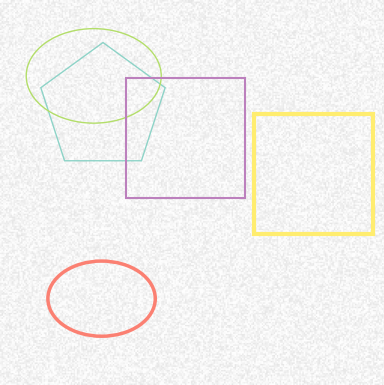[{"shape": "pentagon", "thickness": 1, "radius": 0.85, "center": [0.268, 0.72]}, {"shape": "oval", "thickness": 2.5, "radius": 0.7, "center": [0.264, 0.224]}, {"shape": "oval", "thickness": 1, "radius": 0.88, "center": [0.243, 0.803]}, {"shape": "square", "thickness": 1.5, "radius": 0.77, "center": [0.482, 0.642]}, {"shape": "square", "thickness": 3, "radius": 0.77, "center": [0.815, 0.548]}]